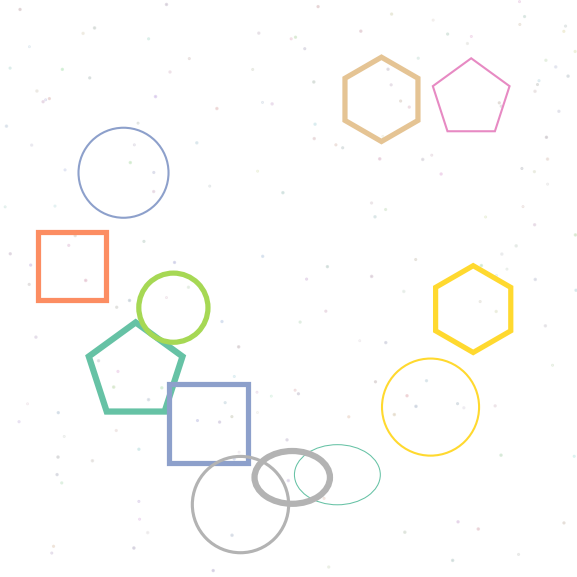[{"shape": "oval", "thickness": 0.5, "radius": 0.37, "center": [0.584, 0.177]}, {"shape": "pentagon", "thickness": 3, "radius": 0.43, "center": [0.235, 0.356]}, {"shape": "square", "thickness": 2.5, "radius": 0.29, "center": [0.125, 0.538]}, {"shape": "square", "thickness": 2.5, "radius": 0.34, "center": [0.362, 0.266]}, {"shape": "circle", "thickness": 1, "radius": 0.39, "center": [0.214, 0.7]}, {"shape": "pentagon", "thickness": 1, "radius": 0.35, "center": [0.816, 0.828]}, {"shape": "circle", "thickness": 2.5, "radius": 0.3, "center": [0.3, 0.466]}, {"shape": "circle", "thickness": 1, "radius": 0.42, "center": [0.746, 0.294]}, {"shape": "hexagon", "thickness": 2.5, "radius": 0.38, "center": [0.819, 0.464]}, {"shape": "hexagon", "thickness": 2.5, "radius": 0.36, "center": [0.661, 0.827]}, {"shape": "oval", "thickness": 3, "radius": 0.33, "center": [0.506, 0.172]}, {"shape": "circle", "thickness": 1.5, "radius": 0.42, "center": [0.416, 0.125]}]